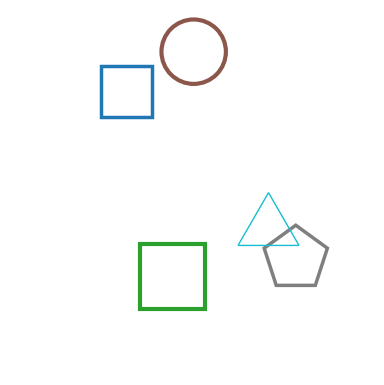[{"shape": "square", "thickness": 2.5, "radius": 0.34, "center": [0.328, 0.762]}, {"shape": "square", "thickness": 3, "radius": 0.42, "center": [0.448, 0.283]}, {"shape": "circle", "thickness": 3, "radius": 0.42, "center": [0.503, 0.866]}, {"shape": "pentagon", "thickness": 2.5, "radius": 0.43, "center": [0.768, 0.329]}, {"shape": "triangle", "thickness": 1, "radius": 0.46, "center": [0.697, 0.408]}]